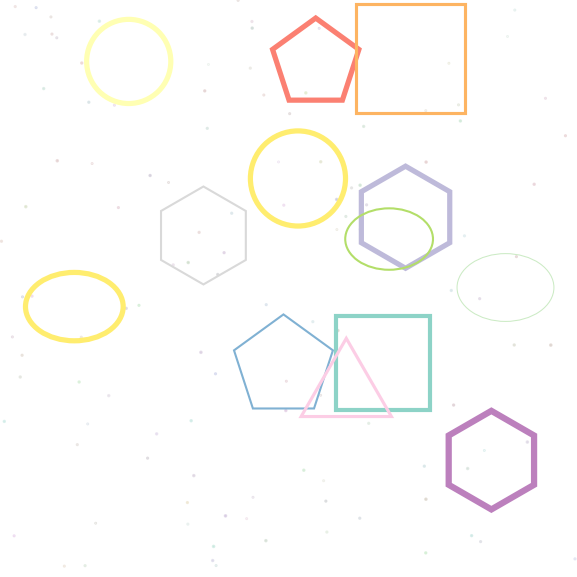[{"shape": "square", "thickness": 2, "radius": 0.4, "center": [0.664, 0.371]}, {"shape": "circle", "thickness": 2.5, "radius": 0.36, "center": [0.223, 0.893]}, {"shape": "hexagon", "thickness": 2.5, "radius": 0.44, "center": [0.702, 0.623]}, {"shape": "pentagon", "thickness": 2.5, "radius": 0.39, "center": [0.547, 0.889]}, {"shape": "pentagon", "thickness": 1, "radius": 0.45, "center": [0.491, 0.365]}, {"shape": "square", "thickness": 1.5, "radius": 0.47, "center": [0.711, 0.898]}, {"shape": "oval", "thickness": 1, "radius": 0.38, "center": [0.674, 0.585]}, {"shape": "triangle", "thickness": 1.5, "radius": 0.45, "center": [0.6, 0.323]}, {"shape": "hexagon", "thickness": 1, "radius": 0.42, "center": [0.352, 0.591]}, {"shape": "hexagon", "thickness": 3, "radius": 0.43, "center": [0.851, 0.202]}, {"shape": "oval", "thickness": 0.5, "radius": 0.42, "center": [0.875, 0.501]}, {"shape": "oval", "thickness": 2.5, "radius": 0.42, "center": [0.129, 0.468]}, {"shape": "circle", "thickness": 2.5, "radius": 0.41, "center": [0.516, 0.69]}]